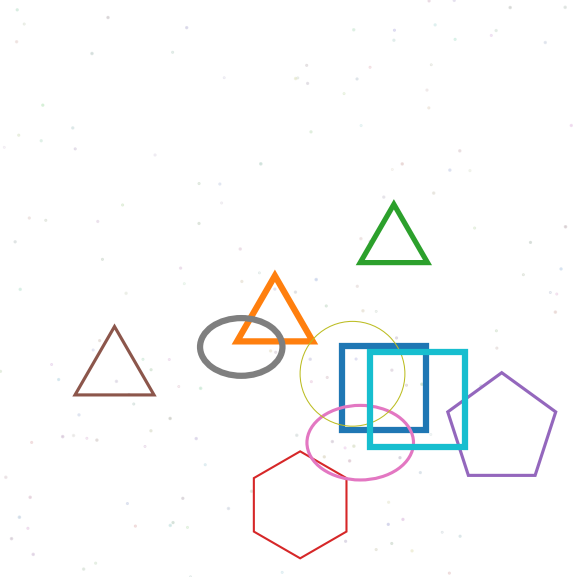[{"shape": "square", "thickness": 3, "radius": 0.36, "center": [0.665, 0.327]}, {"shape": "triangle", "thickness": 3, "radius": 0.38, "center": [0.476, 0.446]}, {"shape": "triangle", "thickness": 2.5, "radius": 0.34, "center": [0.682, 0.578]}, {"shape": "hexagon", "thickness": 1, "radius": 0.46, "center": [0.52, 0.125]}, {"shape": "pentagon", "thickness": 1.5, "radius": 0.49, "center": [0.869, 0.255]}, {"shape": "triangle", "thickness": 1.5, "radius": 0.39, "center": [0.198, 0.355]}, {"shape": "oval", "thickness": 1.5, "radius": 0.46, "center": [0.624, 0.233]}, {"shape": "oval", "thickness": 3, "radius": 0.36, "center": [0.418, 0.398]}, {"shape": "circle", "thickness": 0.5, "radius": 0.45, "center": [0.61, 0.352]}, {"shape": "square", "thickness": 3, "radius": 0.41, "center": [0.723, 0.307]}]